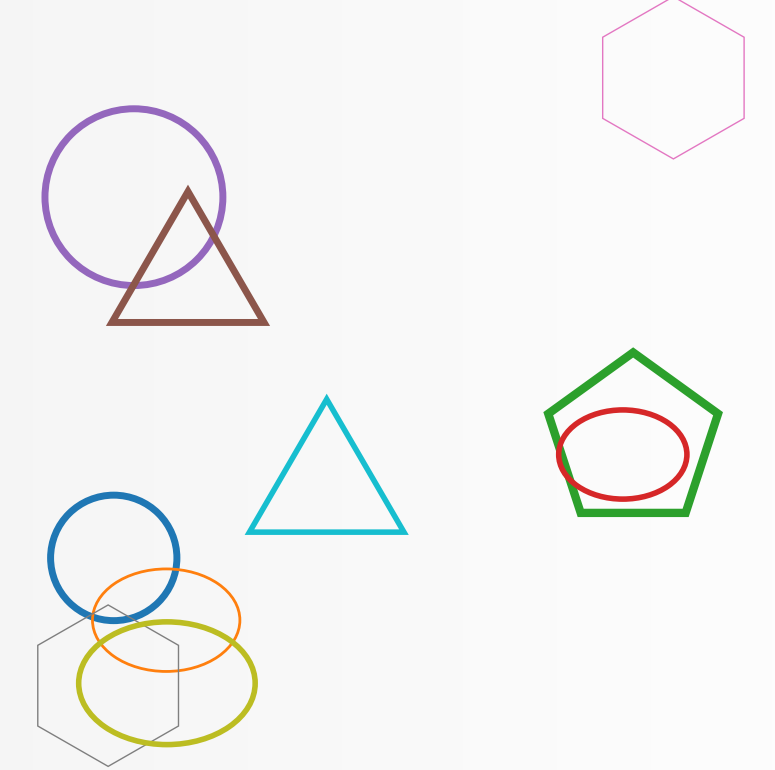[{"shape": "circle", "thickness": 2.5, "radius": 0.41, "center": [0.147, 0.275]}, {"shape": "oval", "thickness": 1, "radius": 0.48, "center": [0.214, 0.195]}, {"shape": "pentagon", "thickness": 3, "radius": 0.58, "center": [0.817, 0.427]}, {"shape": "oval", "thickness": 2, "radius": 0.41, "center": [0.804, 0.41]}, {"shape": "circle", "thickness": 2.5, "radius": 0.57, "center": [0.173, 0.744]}, {"shape": "triangle", "thickness": 2.5, "radius": 0.57, "center": [0.243, 0.638]}, {"shape": "hexagon", "thickness": 0.5, "radius": 0.53, "center": [0.869, 0.899]}, {"shape": "hexagon", "thickness": 0.5, "radius": 0.52, "center": [0.14, 0.11]}, {"shape": "oval", "thickness": 2, "radius": 0.57, "center": [0.215, 0.113]}, {"shape": "triangle", "thickness": 2, "radius": 0.58, "center": [0.422, 0.366]}]